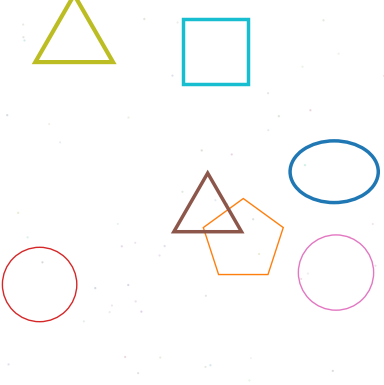[{"shape": "oval", "thickness": 2.5, "radius": 0.57, "center": [0.868, 0.554]}, {"shape": "pentagon", "thickness": 1, "radius": 0.55, "center": [0.632, 0.375]}, {"shape": "circle", "thickness": 1, "radius": 0.48, "center": [0.103, 0.261]}, {"shape": "triangle", "thickness": 2.5, "radius": 0.51, "center": [0.539, 0.449]}, {"shape": "circle", "thickness": 1, "radius": 0.49, "center": [0.873, 0.292]}, {"shape": "triangle", "thickness": 3, "radius": 0.58, "center": [0.193, 0.897]}, {"shape": "square", "thickness": 2.5, "radius": 0.42, "center": [0.561, 0.866]}]